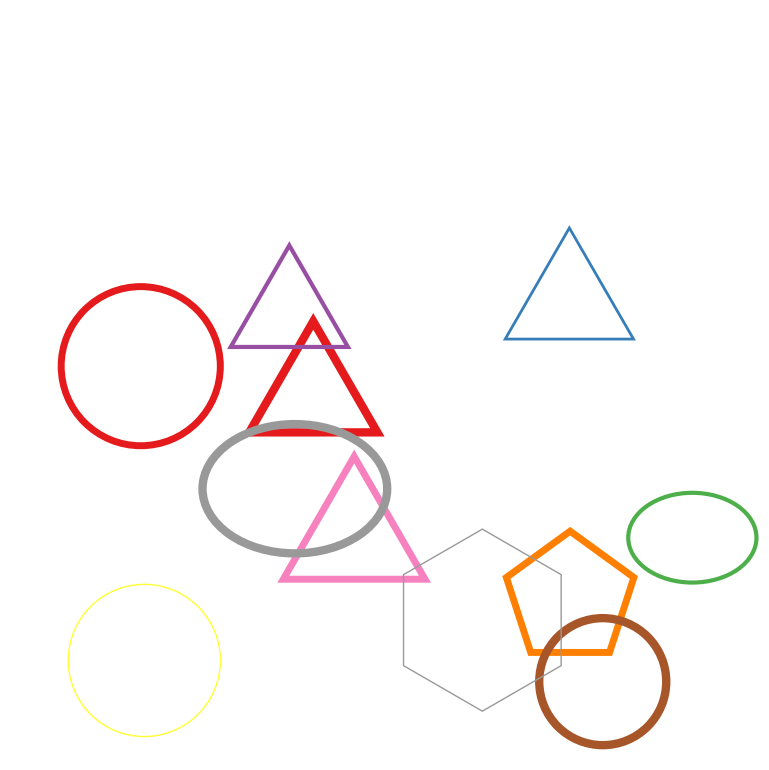[{"shape": "triangle", "thickness": 3, "radius": 0.48, "center": [0.407, 0.487]}, {"shape": "circle", "thickness": 2.5, "radius": 0.52, "center": [0.183, 0.524]}, {"shape": "triangle", "thickness": 1, "radius": 0.48, "center": [0.739, 0.608]}, {"shape": "oval", "thickness": 1.5, "radius": 0.42, "center": [0.899, 0.302]}, {"shape": "triangle", "thickness": 1.5, "radius": 0.44, "center": [0.376, 0.593]}, {"shape": "pentagon", "thickness": 2.5, "radius": 0.44, "center": [0.74, 0.223]}, {"shape": "circle", "thickness": 0.5, "radius": 0.49, "center": [0.187, 0.142]}, {"shape": "circle", "thickness": 3, "radius": 0.41, "center": [0.783, 0.115]}, {"shape": "triangle", "thickness": 2.5, "radius": 0.53, "center": [0.46, 0.301]}, {"shape": "oval", "thickness": 3, "radius": 0.6, "center": [0.383, 0.365]}, {"shape": "hexagon", "thickness": 0.5, "radius": 0.59, "center": [0.626, 0.195]}]